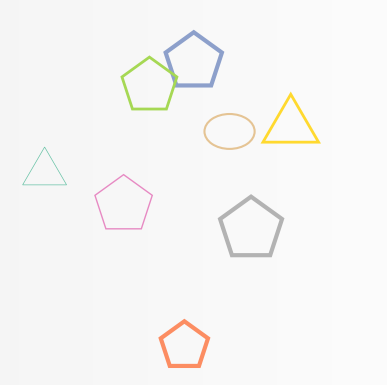[{"shape": "triangle", "thickness": 0.5, "radius": 0.33, "center": [0.115, 0.553]}, {"shape": "pentagon", "thickness": 3, "radius": 0.32, "center": [0.476, 0.101]}, {"shape": "pentagon", "thickness": 3, "radius": 0.38, "center": [0.5, 0.84]}, {"shape": "pentagon", "thickness": 1, "radius": 0.39, "center": [0.319, 0.469]}, {"shape": "pentagon", "thickness": 2, "radius": 0.37, "center": [0.386, 0.777]}, {"shape": "triangle", "thickness": 2, "radius": 0.41, "center": [0.75, 0.672]}, {"shape": "oval", "thickness": 1.5, "radius": 0.32, "center": [0.592, 0.659]}, {"shape": "pentagon", "thickness": 3, "radius": 0.42, "center": [0.648, 0.405]}]